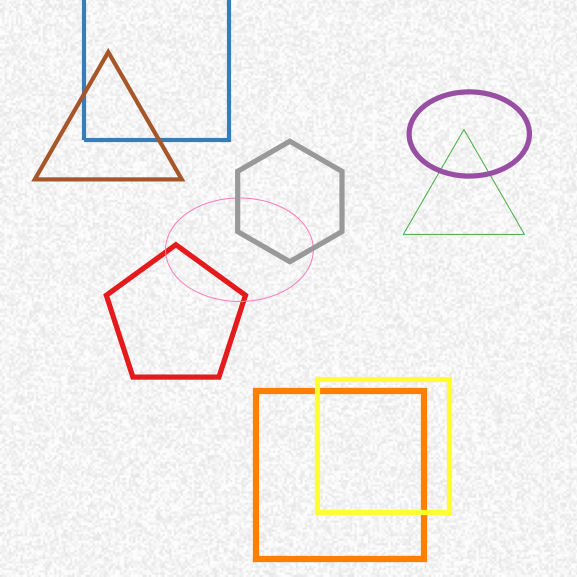[{"shape": "pentagon", "thickness": 2.5, "radius": 0.63, "center": [0.305, 0.449]}, {"shape": "square", "thickness": 2, "radius": 0.63, "center": [0.272, 0.883]}, {"shape": "triangle", "thickness": 0.5, "radius": 0.61, "center": [0.803, 0.654]}, {"shape": "oval", "thickness": 2.5, "radius": 0.52, "center": [0.813, 0.767]}, {"shape": "square", "thickness": 3, "radius": 0.73, "center": [0.589, 0.177]}, {"shape": "square", "thickness": 2.5, "radius": 0.58, "center": [0.663, 0.227]}, {"shape": "triangle", "thickness": 2, "radius": 0.73, "center": [0.187, 0.762]}, {"shape": "oval", "thickness": 0.5, "radius": 0.64, "center": [0.415, 0.567]}, {"shape": "hexagon", "thickness": 2.5, "radius": 0.52, "center": [0.502, 0.65]}]